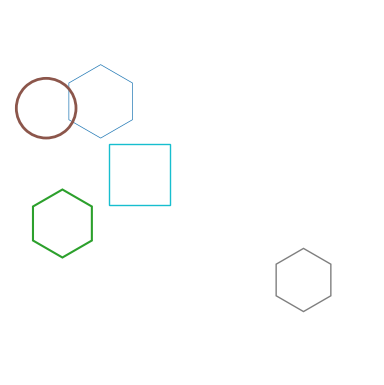[{"shape": "hexagon", "thickness": 0.5, "radius": 0.48, "center": [0.261, 0.737]}, {"shape": "hexagon", "thickness": 1.5, "radius": 0.44, "center": [0.162, 0.419]}, {"shape": "circle", "thickness": 2, "radius": 0.39, "center": [0.12, 0.719]}, {"shape": "hexagon", "thickness": 1, "radius": 0.41, "center": [0.788, 0.273]}, {"shape": "square", "thickness": 1, "radius": 0.4, "center": [0.362, 0.548]}]